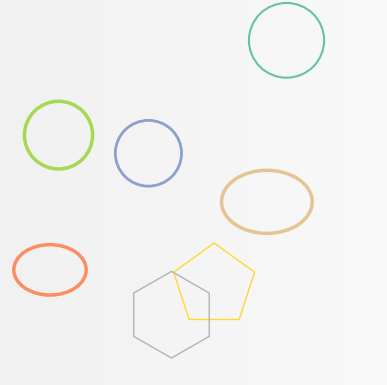[{"shape": "circle", "thickness": 1.5, "radius": 0.49, "center": [0.739, 0.895]}, {"shape": "oval", "thickness": 2.5, "radius": 0.47, "center": [0.129, 0.299]}, {"shape": "circle", "thickness": 2, "radius": 0.43, "center": [0.383, 0.602]}, {"shape": "circle", "thickness": 2.5, "radius": 0.44, "center": [0.151, 0.649]}, {"shape": "pentagon", "thickness": 1, "radius": 0.55, "center": [0.553, 0.259]}, {"shape": "oval", "thickness": 2.5, "radius": 0.58, "center": [0.689, 0.476]}, {"shape": "hexagon", "thickness": 1, "radius": 0.56, "center": [0.442, 0.183]}]